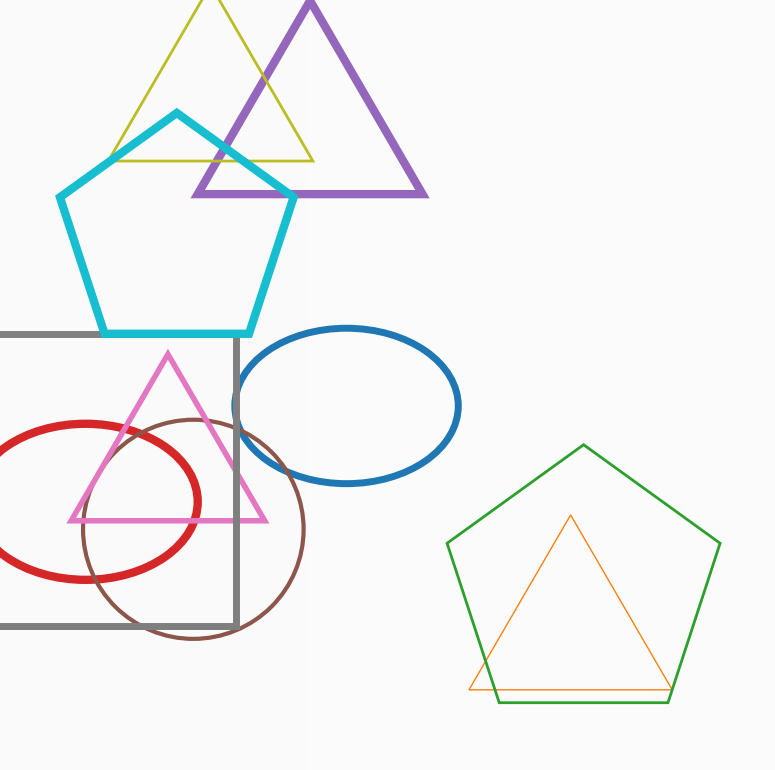[{"shape": "oval", "thickness": 2.5, "radius": 0.72, "center": [0.447, 0.473]}, {"shape": "triangle", "thickness": 0.5, "radius": 0.76, "center": [0.736, 0.18]}, {"shape": "pentagon", "thickness": 1, "radius": 0.93, "center": [0.753, 0.237]}, {"shape": "oval", "thickness": 3, "radius": 0.72, "center": [0.11, 0.348]}, {"shape": "triangle", "thickness": 3, "radius": 0.84, "center": [0.4, 0.832]}, {"shape": "circle", "thickness": 1.5, "radius": 0.71, "center": [0.249, 0.313]}, {"shape": "triangle", "thickness": 2, "radius": 0.72, "center": [0.217, 0.396]}, {"shape": "square", "thickness": 2.5, "radius": 0.95, "center": [0.114, 0.376]}, {"shape": "triangle", "thickness": 1, "radius": 0.76, "center": [0.272, 0.867]}, {"shape": "pentagon", "thickness": 3, "radius": 0.79, "center": [0.228, 0.695]}]